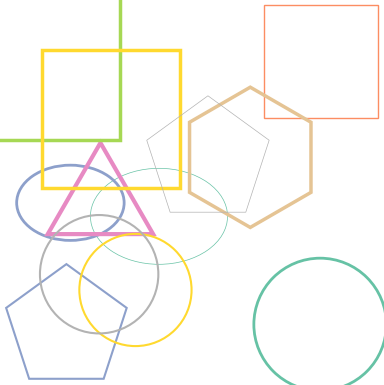[{"shape": "circle", "thickness": 2, "radius": 0.86, "center": [0.831, 0.157]}, {"shape": "oval", "thickness": 0.5, "radius": 0.89, "center": [0.413, 0.438]}, {"shape": "square", "thickness": 1, "radius": 0.74, "center": [0.834, 0.84]}, {"shape": "oval", "thickness": 2, "radius": 0.7, "center": [0.183, 0.473]}, {"shape": "pentagon", "thickness": 1.5, "radius": 0.82, "center": [0.173, 0.149]}, {"shape": "triangle", "thickness": 3, "radius": 0.79, "center": [0.261, 0.471]}, {"shape": "square", "thickness": 2.5, "radius": 0.93, "center": [0.125, 0.823]}, {"shape": "circle", "thickness": 1.5, "radius": 0.73, "center": [0.352, 0.247]}, {"shape": "square", "thickness": 2.5, "radius": 0.89, "center": [0.288, 0.692]}, {"shape": "hexagon", "thickness": 2.5, "radius": 0.91, "center": [0.65, 0.591]}, {"shape": "circle", "thickness": 1.5, "radius": 0.77, "center": [0.258, 0.288]}, {"shape": "pentagon", "thickness": 0.5, "radius": 0.84, "center": [0.54, 0.584]}]